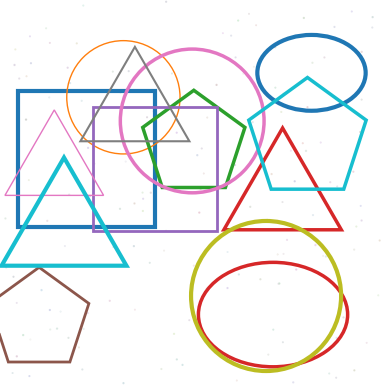[{"shape": "square", "thickness": 3, "radius": 0.88, "center": [0.224, 0.588]}, {"shape": "oval", "thickness": 3, "radius": 0.7, "center": [0.809, 0.811]}, {"shape": "circle", "thickness": 1, "radius": 0.74, "center": [0.321, 0.747]}, {"shape": "pentagon", "thickness": 2.5, "radius": 0.7, "center": [0.503, 0.626]}, {"shape": "oval", "thickness": 2.5, "radius": 0.97, "center": [0.709, 0.183]}, {"shape": "triangle", "thickness": 2.5, "radius": 0.88, "center": [0.734, 0.491]}, {"shape": "square", "thickness": 2, "radius": 0.8, "center": [0.403, 0.561]}, {"shape": "pentagon", "thickness": 2, "radius": 0.68, "center": [0.102, 0.17]}, {"shape": "triangle", "thickness": 1, "radius": 0.74, "center": [0.141, 0.566]}, {"shape": "circle", "thickness": 2.5, "radius": 0.93, "center": [0.499, 0.686]}, {"shape": "triangle", "thickness": 1.5, "radius": 0.82, "center": [0.35, 0.715]}, {"shape": "circle", "thickness": 3, "radius": 0.97, "center": [0.691, 0.231]}, {"shape": "pentagon", "thickness": 2.5, "radius": 0.8, "center": [0.799, 0.638]}, {"shape": "triangle", "thickness": 3, "radius": 0.94, "center": [0.166, 0.403]}]